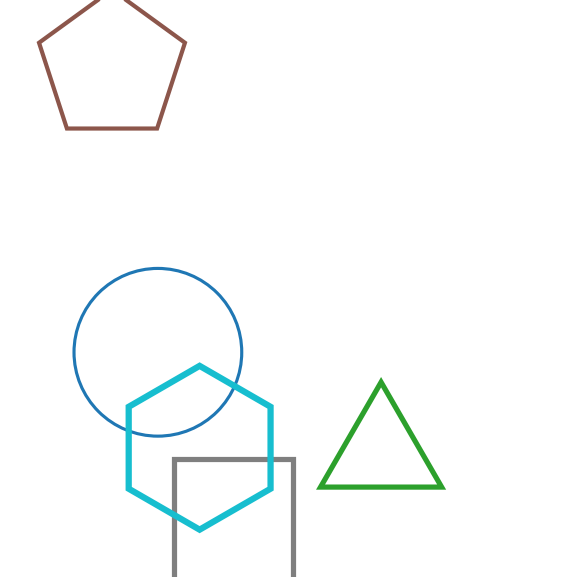[{"shape": "circle", "thickness": 1.5, "radius": 0.73, "center": [0.273, 0.389]}, {"shape": "triangle", "thickness": 2.5, "radius": 0.61, "center": [0.66, 0.216]}, {"shape": "pentagon", "thickness": 2, "radius": 0.66, "center": [0.194, 0.884]}, {"shape": "square", "thickness": 2.5, "radius": 0.52, "center": [0.404, 0.1]}, {"shape": "hexagon", "thickness": 3, "radius": 0.71, "center": [0.346, 0.224]}]